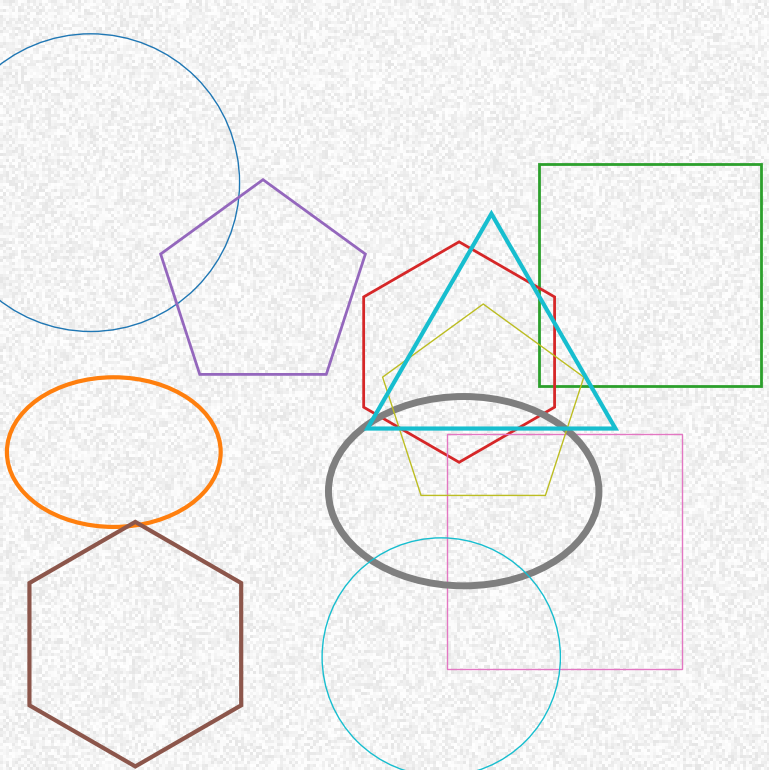[{"shape": "circle", "thickness": 0.5, "radius": 0.97, "center": [0.118, 0.763]}, {"shape": "oval", "thickness": 1.5, "radius": 0.69, "center": [0.148, 0.413]}, {"shape": "square", "thickness": 1, "radius": 0.72, "center": [0.844, 0.643]}, {"shape": "hexagon", "thickness": 1, "radius": 0.72, "center": [0.596, 0.543]}, {"shape": "pentagon", "thickness": 1, "radius": 0.7, "center": [0.342, 0.627]}, {"shape": "hexagon", "thickness": 1.5, "radius": 0.79, "center": [0.176, 0.163]}, {"shape": "square", "thickness": 0.5, "radius": 0.76, "center": [0.733, 0.284]}, {"shape": "oval", "thickness": 2.5, "radius": 0.88, "center": [0.602, 0.362]}, {"shape": "pentagon", "thickness": 0.5, "radius": 0.69, "center": [0.628, 0.468]}, {"shape": "triangle", "thickness": 1.5, "radius": 0.93, "center": [0.638, 0.536]}, {"shape": "circle", "thickness": 0.5, "radius": 0.77, "center": [0.573, 0.147]}]